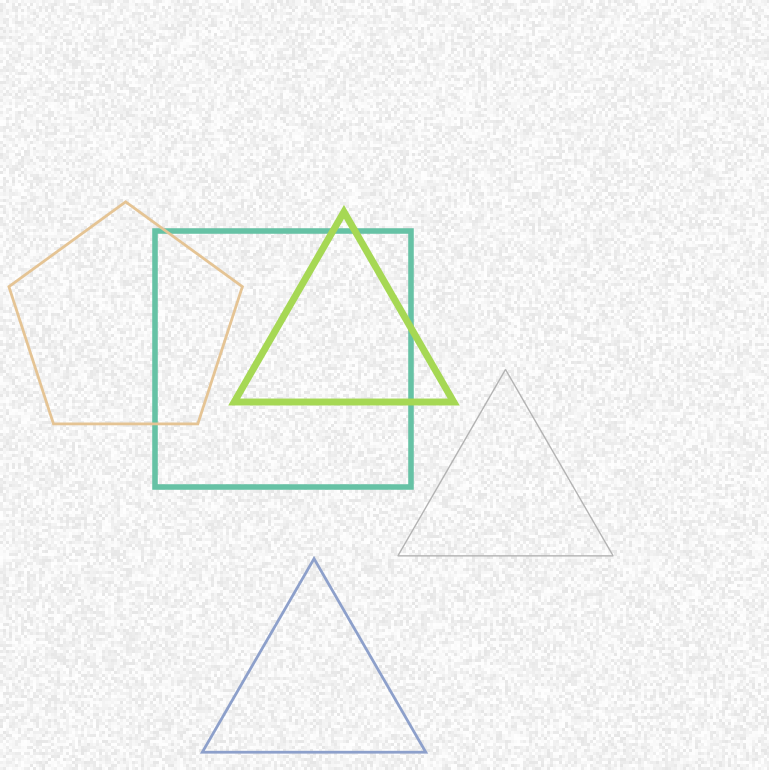[{"shape": "square", "thickness": 2, "radius": 0.83, "center": [0.368, 0.534]}, {"shape": "triangle", "thickness": 1, "radius": 0.84, "center": [0.408, 0.107]}, {"shape": "triangle", "thickness": 2.5, "radius": 0.82, "center": [0.447, 0.56]}, {"shape": "pentagon", "thickness": 1, "radius": 0.8, "center": [0.163, 0.578]}, {"shape": "triangle", "thickness": 0.5, "radius": 0.81, "center": [0.657, 0.359]}]